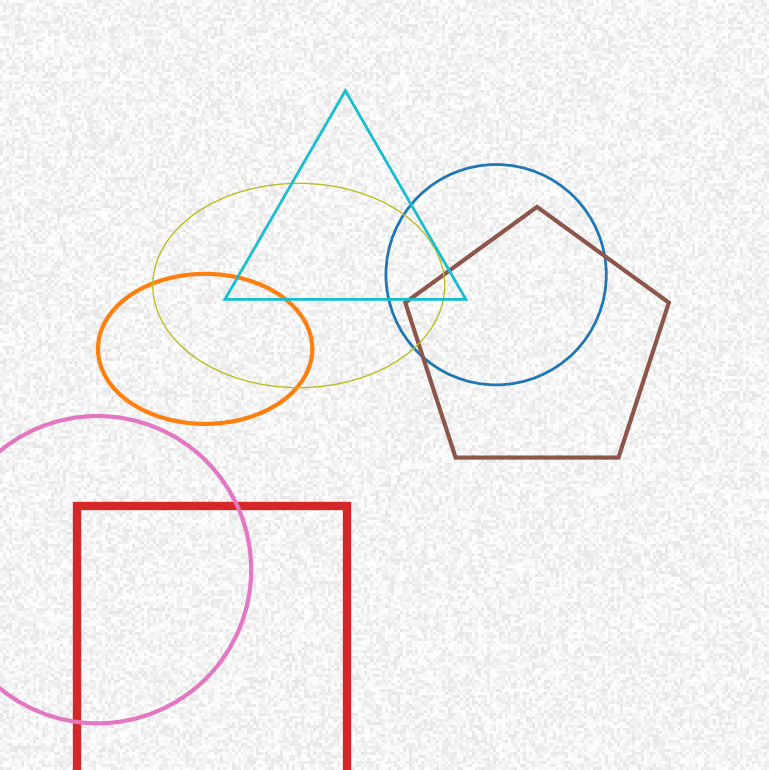[{"shape": "circle", "thickness": 1, "radius": 0.72, "center": [0.644, 0.643]}, {"shape": "oval", "thickness": 1.5, "radius": 0.7, "center": [0.266, 0.547]}, {"shape": "square", "thickness": 3, "radius": 0.88, "center": [0.275, 0.168]}, {"shape": "pentagon", "thickness": 1.5, "radius": 0.9, "center": [0.697, 0.551]}, {"shape": "circle", "thickness": 1.5, "radius": 1.0, "center": [0.127, 0.26]}, {"shape": "oval", "thickness": 0.5, "radius": 0.95, "center": [0.388, 0.629]}, {"shape": "triangle", "thickness": 1, "radius": 0.9, "center": [0.449, 0.702]}]